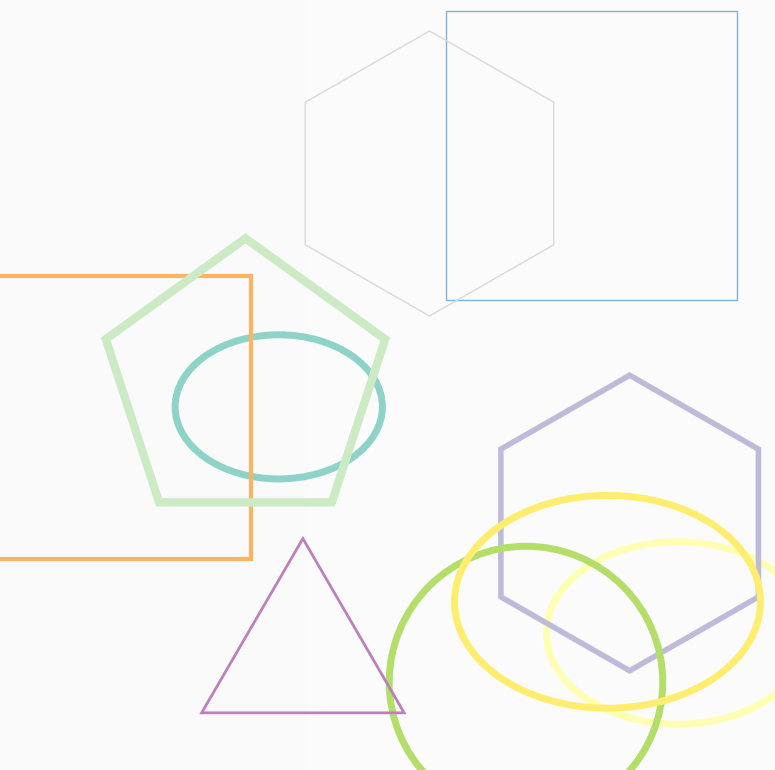[{"shape": "oval", "thickness": 2.5, "radius": 0.67, "center": [0.36, 0.472]}, {"shape": "oval", "thickness": 2.5, "radius": 0.85, "center": [0.874, 0.178]}, {"shape": "hexagon", "thickness": 2, "radius": 0.96, "center": [0.812, 0.321]}, {"shape": "square", "thickness": 0.5, "radius": 0.94, "center": [0.764, 0.798]}, {"shape": "square", "thickness": 1.5, "radius": 0.92, "center": [0.14, 0.458]}, {"shape": "circle", "thickness": 2.5, "radius": 0.88, "center": [0.679, 0.114]}, {"shape": "hexagon", "thickness": 0.5, "radius": 0.93, "center": [0.554, 0.775]}, {"shape": "triangle", "thickness": 1, "radius": 0.75, "center": [0.391, 0.15]}, {"shape": "pentagon", "thickness": 3, "radius": 0.95, "center": [0.317, 0.501]}, {"shape": "oval", "thickness": 2.5, "radius": 0.99, "center": [0.784, 0.218]}]